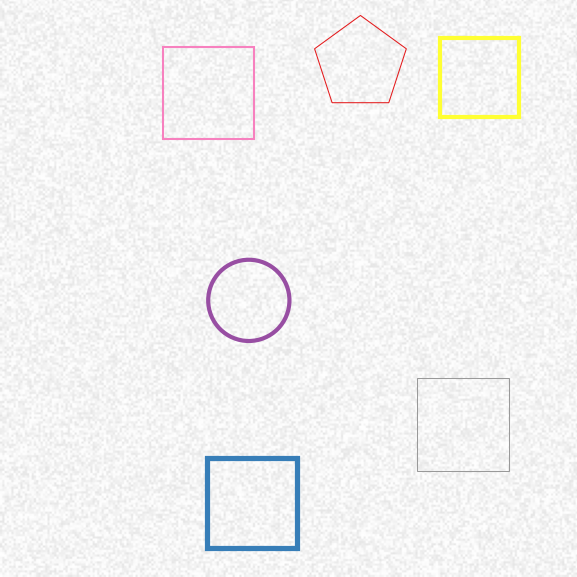[{"shape": "pentagon", "thickness": 0.5, "radius": 0.42, "center": [0.624, 0.889]}, {"shape": "square", "thickness": 2.5, "radius": 0.39, "center": [0.436, 0.128]}, {"shape": "circle", "thickness": 2, "radius": 0.35, "center": [0.431, 0.479]}, {"shape": "square", "thickness": 2, "radius": 0.34, "center": [0.83, 0.865]}, {"shape": "square", "thickness": 1, "radius": 0.4, "center": [0.361, 0.838]}, {"shape": "square", "thickness": 0.5, "radius": 0.4, "center": [0.802, 0.264]}]